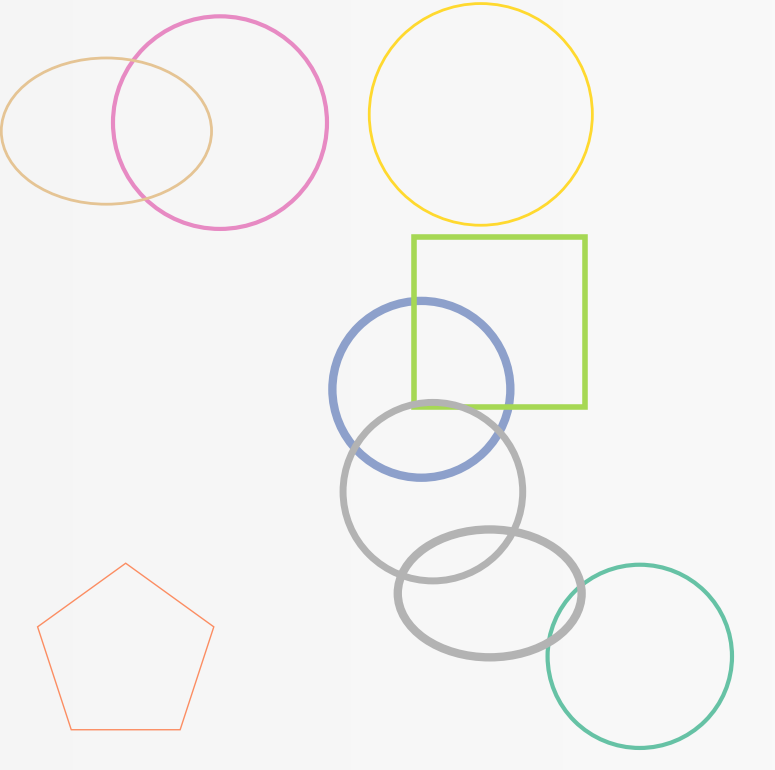[{"shape": "circle", "thickness": 1.5, "radius": 0.59, "center": [0.826, 0.148]}, {"shape": "pentagon", "thickness": 0.5, "radius": 0.6, "center": [0.162, 0.149]}, {"shape": "circle", "thickness": 3, "radius": 0.57, "center": [0.544, 0.494]}, {"shape": "circle", "thickness": 1.5, "radius": 0.69, "center": [0.284, 0.841]}, {"shape": "square", "thickness": 2, "radius": 0.55, "center": [0.644, 0.582]}, {"shape": "circle", "thickness": 1, "radius": 0.72, "center": [0.62, 0.851]}, {"shape": "oval", "thickness": 1, "radius": 0.68, "center": [0.137, 0.83]}, {"shape": "circle", "thickness": 2.5, "radius": 0.58, "center": [0.559, 0.361]}, {"shape": "oval", "thickness": 3, "radius": 0.59, "center": [0.632, 0.229]}]